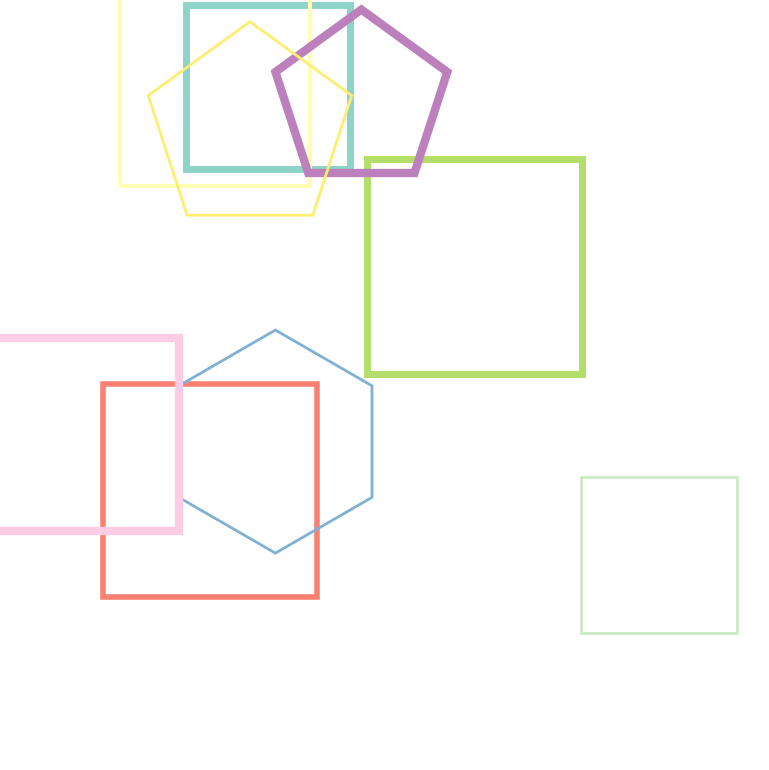[{"shape": "square", "thickness": 2.5, "radius": 0.53, "center": [0.348, 0.888]}, {"shape": "square", "thickness": 1.5, "radius": 0.62, "center": [0.279, 0.882]}, {"shape": "square", "thickness": 2, "radius": 0.69, "center": [0.273, 0.363]}, {"shape": "hexagon", "thickness": 1, "radius": 0.72, "center": [0.358, 0.427]}, {"shape": "square", "thickness": 2.5, "radius": 0.7, "center": [0.616, 0.654]}, {"shape": "square", "thickness": 3, "radius": 0.63, "center": [0.107, 0.436]}, {"shape": "pentagon", "thickness": 3, "radius": 0.59, "center": [0.469, 0.87]}, {"shape": "square", "thickness": 1, "radius": 0.51, "center": [0.856, 0.279]}, {"shape": "pentagon", "thickness": 1, "radius": 0.69, "center": [0.325, 0.833]}]